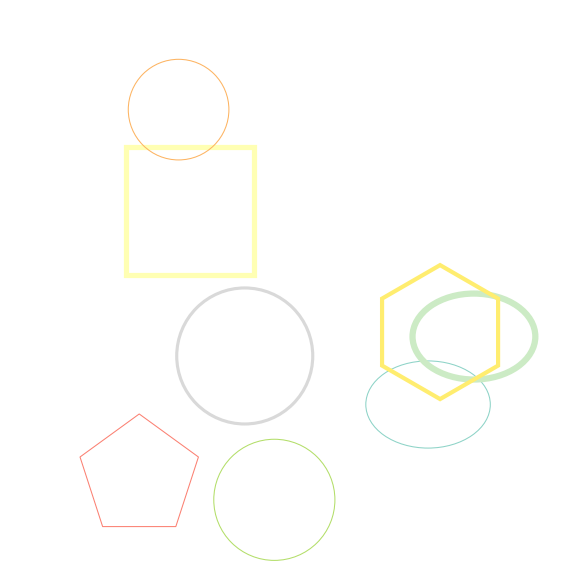[{"shape": "oval", "thickness": 0.5, "radius": 0.54, "center": [0.741, 0.299]}, {"shape": "square", "thickness": 2.5, "radius": 0.55, "center": [0.329, 0.633]}, {"shape": "pentagon", "thickness": 0.5, "radius": 0.54, "center": [0.241, 0.175]}, {"shape": "circle", "thickness": 0.5, "radius": 0.44, "center": [0.309, 0.809]}, {"shape": "circle", "thickness": 0.5, "radius": 0.52, "center": [0.475, 0.134]}, {"shape": "circle", "thickness": 1.5, "radius": 0.59, "center": [0.424, 0.383]}, {"shape": "oval", "thickness": 3, "radius": 0.53, "center": [0.821, 0.416]}, {"shape": "hexagon", "thickness": 2, "radius": 0.58, "center": [0.762, 0.424]}]